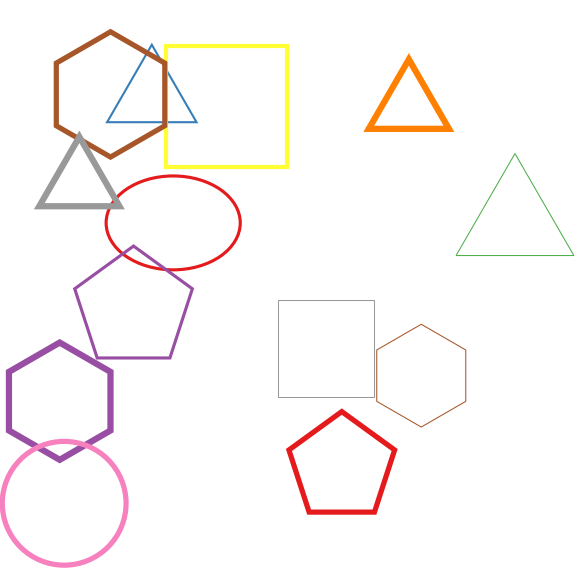[{"shape": "pentagon", "thickness": 2.5, "radius": 0.48, "center": [0.592, 0.19]}, {"shape": "oval", "thickness": 1.5, "radius": 0.58, "center": [0.3, 0.613]}, {"shape": "triangle", "thickness": 1, "radius": 0.45, "center": [0.263, 0.832]}, {"shape": "triangle", "thickness": 0.5, "radius": 0.59, "center": [0.892, 0.616]}, {"shape": "pentagon", "thickness": 1.5, "radius": 0.54, "center": [0.231, 0.466]}, {"shape": "hexagon", "thickness": 3, "radius": 0.51, "center": [0.103, 0.304]}, {"shape": "triangle", "thickness": 3, "radius": 0.4, "center": [0.708, 0.816]}, {"shape": "square", "thickness": 2, "radius": 0.53, "center": [0.392, 0.815]}, {"shape": "hexagon", "thickness": 0.5, "radius": 0.44, "center": [0.729, 0.349]}, {"shape": "hexagon", "thickness": 2.5, "radius": 0.54, "center": [0.191, 0.836]}, {"shape": "circle", "thickness": 2.5, "radius": 0.54, "center": [0.111, 0.128]}, {"shape": "square", "thickness": 0.5, "radius": 0.42, "center": [0.565, 0.396]}, {"shape": "triangle", "thickness": 3, "radius": 0.4, "center": [0.137, 0.682]}]